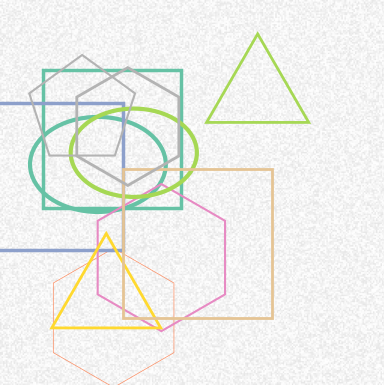[{"shape": "square", "thickness": 2.5, "radius": 0.89, "center": [0.291, 0.639]}, {"shape": "oval", "thickness": 3, "radius": 0.88, "center": [0.254, 0.573]}, {"shape": "hexagon", "thickness": 0.5, "radius": 0.9, "center": [0.295, 0.174]}, {"shape": "square", "thickness": 2.5, "radius": 0.96, "center": [0.127, 0.541]}, {"shape": "hexagon", "thickness": 1.5, "radius": 0.96, "center": [0.419, 0.331]}, {"shape": "oval", "thickness": 3, "radius": 0.82, "center": [0.347, 0.603]}, {"shape": "triangle", "thickness": 2, "radius": 0.77, "center": [0.669, 0.759]}, {"shape": "triangle", "thickness": 2, "radius": 0.82, "center": [0.276, 0.23]}, {"shape": "square", "thickness": 2, "radius": 0.97, "center": [0.513, 0.367]}, {"shape": "hexagon", "thickness": 2, "radius": 0.77, "center": [0.332, 0.671]}, {"shape": "pentagon", "thickness": 1.5, "radius": 0.72, "center": [0.213, 0.713]}]